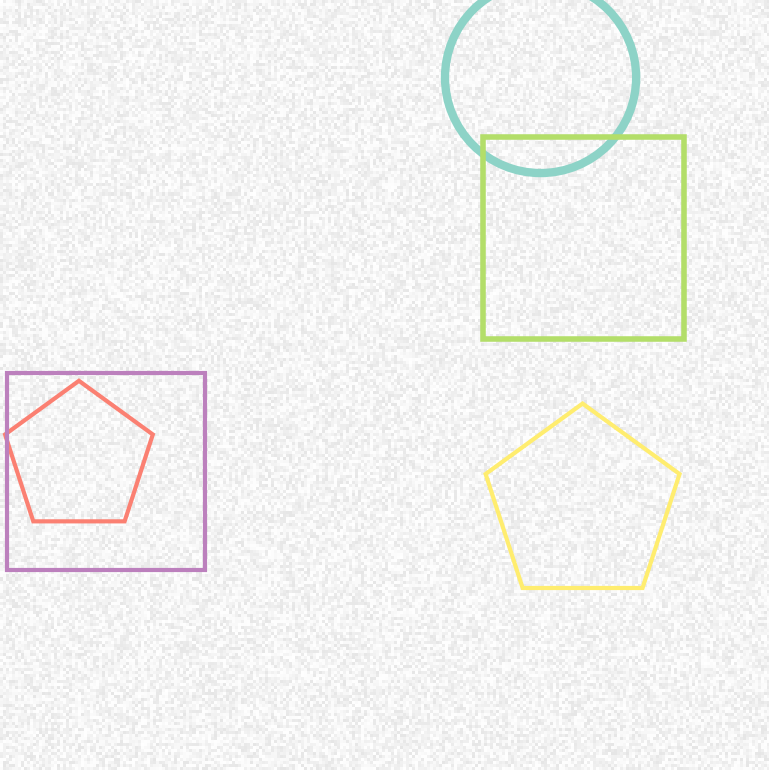[{"shape": "circle", "thickness": 3, "radius": 0.62, "center": [0.702, 0.899]}, {"shape": "pentagon", "thickness": 1.5, "radius": 0.5, "center": [0.103, 0.405]}, {"shape": "square", "thickness": 2, "radius": 0.65, "center": [0.758, 0.691]}, {"shape": "square", "thickness": 1.5, "radius": 0.64, "center": [0.138, 0.388]}, {"shape": "pentagon", "thickness": 1.5, "radius": 0.66, "center": [0.757, 0.343]}]